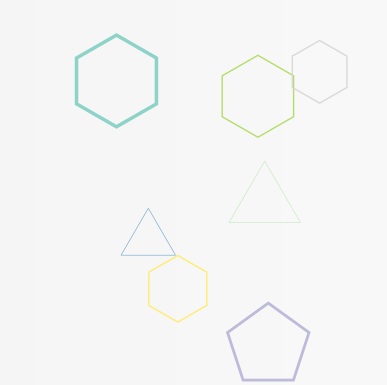[{"shape": "hexagon", "thickness": 2.5, "radius": 0.6, "center": [0.301, 0.79]}, {"shape": "pentagon", "thickness": 2, "radius": 0.55, "center": [0.692, 0.102]}, {"shape": "triangle", "thickness": 0.5, "radius": 0.41, "center": [0.383, 0.378]}, {"shape": "hexagon", "thickness": 1, "radius": 0.53, "center": [0.666, 0.75]}, {"shape": "hexagon", "thickness": 1, "radius": 0.41, "center": [0.825, 0.813]}, {"shape": "triangle", "thickness": 0.5, "radius": 0.53, "center": [0.683, 0.475]}, {"shape": "hexagon", "thickness": 1, "radius": 0.43, "center": [0.459, 0.25]}]